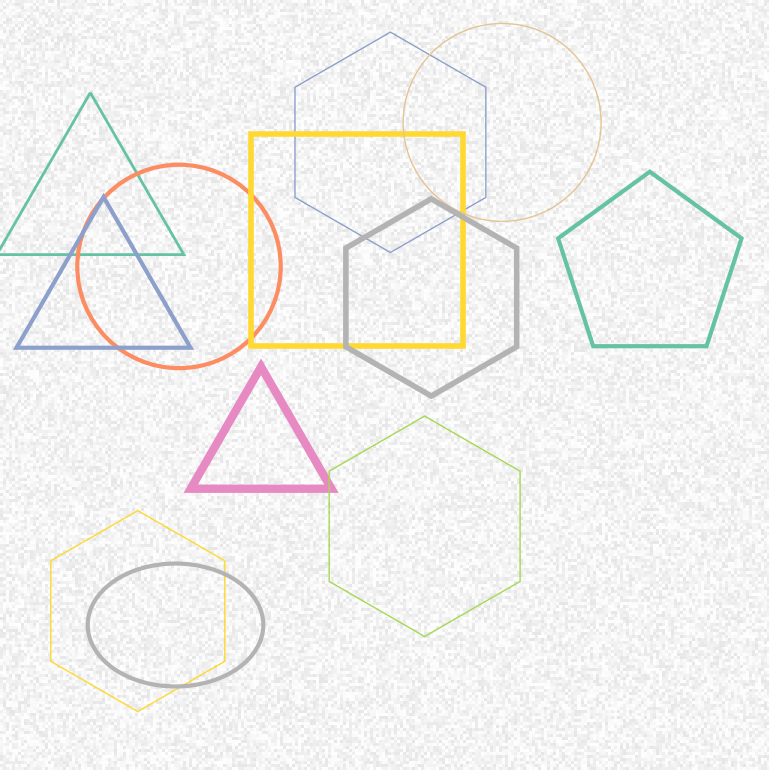[{"shape": "triangle", "thickness": 1, "radius": 0.7, "center": [0.117, 0.739]}, {"shape": "pentagon", "thickness": 1.5, "radius": 0.63, "center": [0.844, 0.652]}, {"shape": "circle", "thickness": 1.5, "radius": 0.66, "center": [0.232, 0.654]}, {"shape": "triangle", "thickness": 1.5, "radius": 0.65, "center": [0.134, 0.614]}, {"shape": "hexagon", "thickness": 0.5, "radius": 0.72, "center": [0.507, 0.815]}, {"shape": "triangle", "thickness": 3, "radius": 0.53, "center": [0.339, 0.418]}, {"shape": "hexagon", "thickness": 0.5, "radius": 0.72, "center": [0.551, 0.316]}, {"shape": "hexagon", "thickness": 0.5, "radius": 0.65, "center": [0.179, 0.206]}, {"shape": "square", "thickness": 2, "radius": 0.69, "center": [0.464, 0.688]}, {"shape": "circle", "thickness": 0.5, "radius": 0.64, "center": [0.652, 0.841]}, {"shape": "oval", "thickness": 1.5, "radius": 0.57, "center": [0.228, 0.188]}, {"shape": "hexagon", "thickness": 2, "radius": 0.64, "center": [0.56, 0.614]}]